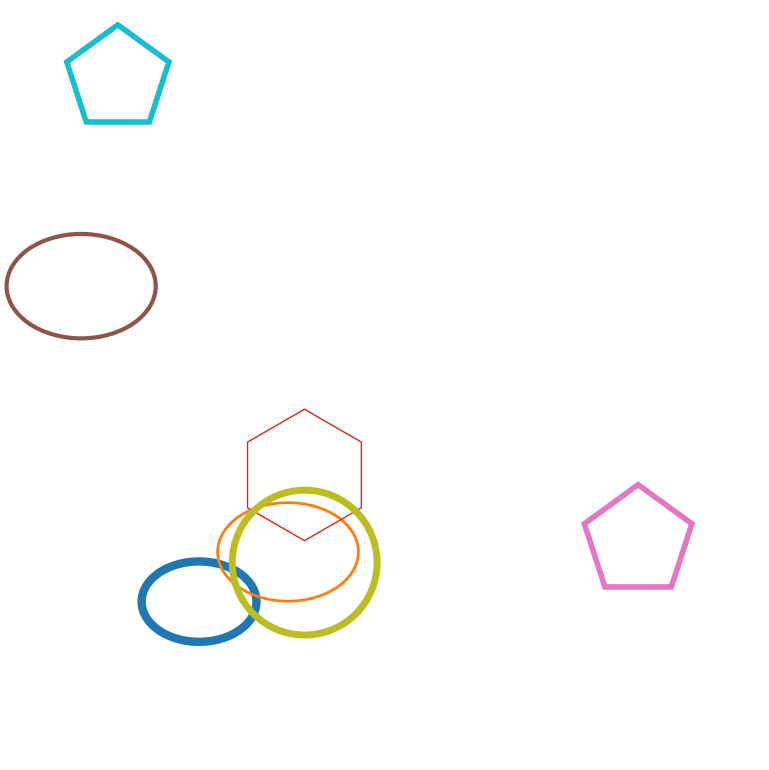[{"shape": "oval", "thickness": 3, "radius": 0.37, "center": [0.258, 0.219]}, {"shape": "oval", "thickness": 1, "radius": 0.46, "center": [0.374, 0.283]}, {"shape": "hexagon", "thickness": 0.5, "radius": 0.43, "center": [0.395, 0.383]}, {"shape": "oval", "thickness": 1.5, "radius": 0.48, "center": [0.105, 0.628]}, {"shape": "pentagon", "thickness": 2, "radius": 0.37, "center": [0.829, 0.297]}, {"shape": "circle", "thickness": 2.5, "radius": 0.47, "center": [0.396, 0.269]}, {"shape": "pentagon", "thickness": 2, "radius": 0.35, "center": [0.153, 0.898]}]